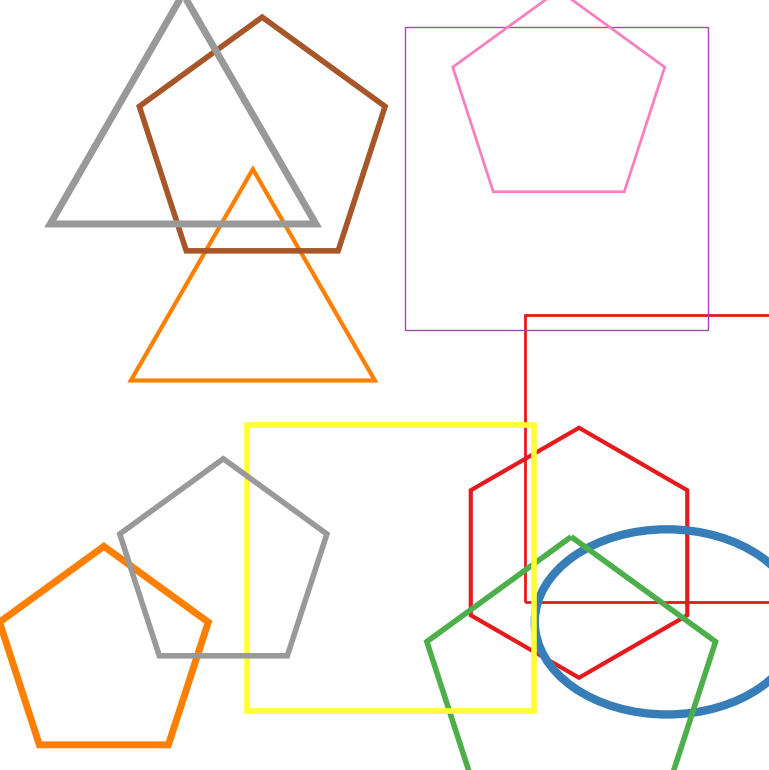[{"shape": "square", "thickness": 1, "radius": 0.93, "center": [0.868, 0.404]}, {"shape": "hexagon", "thickness": 1.5, "radius": 0.81, "center": [0.752, 0.282]}, {"shape": "oval", "thickness": 3, "radius": 0.86, "center": [0.866, 0.192]}, {"shape": "pentagon", "thickness": 2, "radius": 0.99, "center": [0.742, 0.106]}, {"shape": "square", "thickness": 0.5, "radius": 0.98, "center": [0.723, 0.768]}, {"shape": "pentagon", "thickness": 2.5, "radius": 0.71, "center": [0.135, 0.148]}, {"shape": "triangle", "thickness": 1.5, "radius": 0.91, "center": [0.328, 0.597]}, {"shape": "square", "thickness": 2, "radius": 0.93, "center": [0.507, 0.262]}, {"shape": "pentagon", "thickness": 2, "radius": 0.84, "center": [0.341, 0.81]}, {"shape": "pentagon", "thickness": 1, "radius": 0.72, "center": [0.726, 0.868]}, {"shape": "triangle", "thickness": 2.5, "radius": 1.0, "center": [0.238, 0.809]}, {"shape": "pentagon", "thickness": 2, "radius": 0.71, "center": [0.29, 0.263]}]